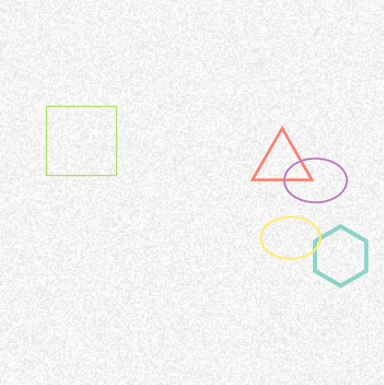[{"shape": "hexagon", "thickness": 3, "radius": 0.39, "center": [0.885, 0.335]}, {"shape": "triangle", "thickness": 2, "radius": 0.45, "center": [0.733, 0.577]}, {"shape": "square", "thickness": 1, "radius": 0.45, "center": [0.211, 0.635]}, {"shape": "oval", "thickness": 1.5, "radius": 0.41, "center": [0.82, 0.531]}, {"shape": "oval", "thickness": 1.5, "radius": 0.39, "center": [0.754, 0.382]}]